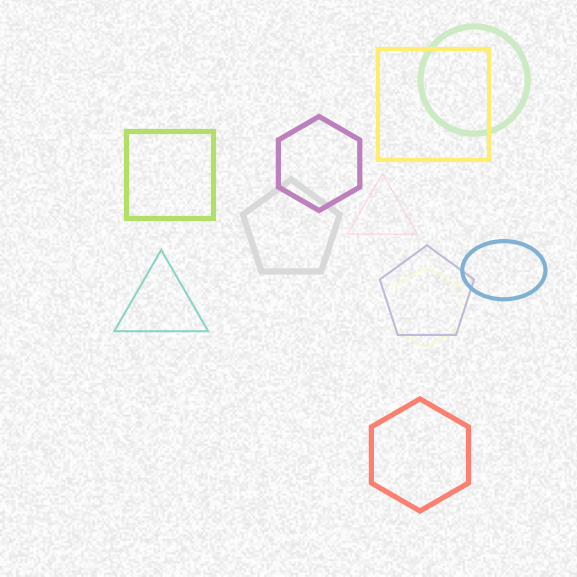[{"shape": "triangle", "thickness": 1, "radius": 0.47, "center": [0.279, 0.473]}, {"shape": "hexagon", "thickness": 0.5, "radius": 0.35, "center": [0.738, 0.467]}, {"shape": "pentagon", "thickness": 1, "radius": 0.43, "center": [0.739, 0.489]}, {"shape": "hexagon", "thickness": 2.5, "radius": 0.49, "center": [0.727, 0.211]}, {"shape": "oval", "thickness": 2, "radius": 0.36, "center": [0.873, 0.531]}, {"shape": "square", "thickness": 2.5, "radius": 0.38, "center": [0.293, 0.696]}, {"shape": "triangle", "thickness": 0.5, "radius": 0.35, "center": [0.662, 0.629]}, {"shape": "pentagon", "thickness": 3, "radius": 0.44, "center": [0.504, 0.6]}, {"shape": "hexagon", "thickness": 2.5, "radius": 0.41, "center": [0.553, 0.716]}, {"shape": "circle", "thickness": 3, "radius": 0.46, "center": [0.821, 0.861]}, {"shape": "square", "thickness": 2, "radius": 0.48, "center": [0.751, 0.818]}]